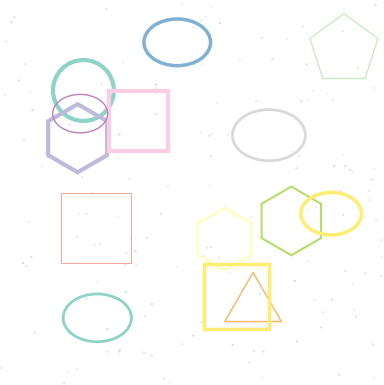[{"shape": "oval", "thickness": 2, "radius": 0.44, "center": [0.253, 0.174]}, {"shape": "circle", "thickness": 3, "radius": 0.4, "center": [0.217, 0.765]}, {"shape": "hexagon", "thickness": 1.5, "radius": 0.41, "center": [0.583, 0.379]}, {"shape": "hexagon", "thickness": 3, "radius": 0.44, "center": [0.202, 0.641]}, {"shape": "square", "thickness": 0.5, "radius": 0.46, "center": [0.249, 0.407]}, {"shape": "oval", "thickness": 2.5, "radius": 0.43, "center": [0.46, 0.89]}, {"shape": "triangle", "thickness": 1, "radius": 0.42, "center": [0.657, 0.207]}, {"shape": "hexagon", "thickness": 1.5, "radius": 0.45, "center": [0.757, 0.426]}, {"shape": "square", "thickness": 3, "radius": 0.38, "center": [0.359, 0.686]}, {"shape": "oval", "thickness": 2, "radius": 0.47, "center": [0.698, 0.649]}, {"shape": "oval", "thickness": 1, "radius": 0.36, "center": [0.208, 0.705]}, {"shape": "pentagon", "thickness": 1, "radius": 0.47, "center": [0.893, 0.871]}, {"shape": "oval", "thickness": 2.5, "radius": 0.39, "center": [0.86, 0.445]}, {"shape": "square", "thickness": 2.5, "radius": 0.42, "center": [0.614, 0.23]}]